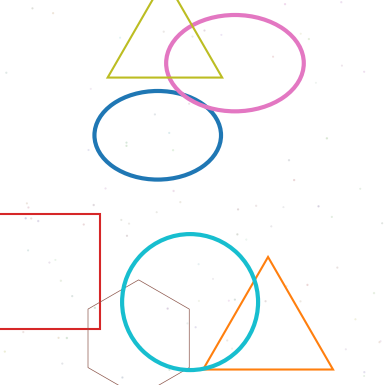[{"shape": "oval", "thickness": 3, "radius": 0.82, "center": [0.41, 0.649]}, {"shape": "triangle", "thickness": 1.5, "radius": 0.97, "center": [0.696, 0.138]}, {"shape": "square", "thickness": 1.5, "radius": 0.75, "center": [0.111, 0.295]}, {"shape": "hexagon", "thickness": 0.5, "radius": 0.76, "center": [0.36, 0.121]}, {"shape": "oval", "thickness": 3, "radius": 0.89, "center": [0.61, 0.836]}, {"shape": "triangle", "thickness": 1.5, "radius": 0.86, "center": [0.428, 0.884]}, {"shape": "circle", "thickness": 3, "radius": 0.88, "center": [0.494, 0.215]}]